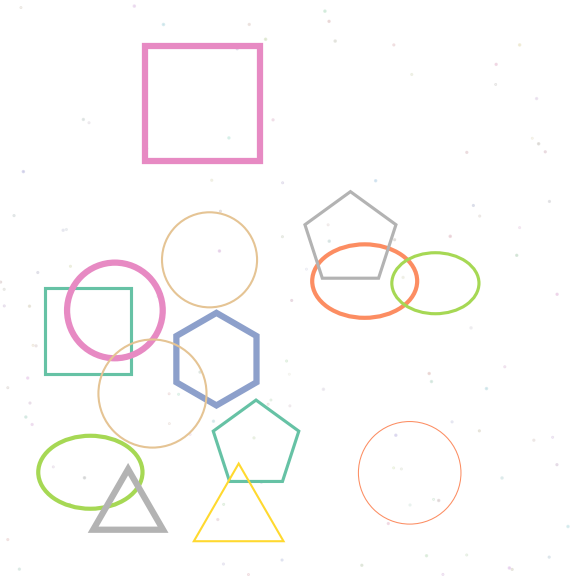[{"shape": "square", "thickness": 1.5, "radius": 0.37, "center": [0.153, 0.426]}, {"shape": "pentagon", "thickness": 1.5, "radius": 0.39, "center": [0.443, 0.228]}, {"shape": "circle", "thickness": 0.5, "radius": 0.44, "center": [0.709, 0.18]}, {"shape": "oval", "thickness": 2, "radius": 0.45, "center": [0.632, 0.512]}, {"shape": "hexagon", "thickness": 3, "radius": 0.4, "center": [0.375, 0.377]}, {"shape": "square", "thickness": 3, "radius": 0.5, "center": [0.35, 0.82]}, {"shape": "circle", "thickness": 3, "radius": 0.41, "center": [0.199, 0.462]}, {"shape": "oval", "thickness": 2, "radius": 0.45, "center": [0.156, 0.181]}, {"shape": "oval", "thickness": 1.5, "radius": 0.38, "center": [0.754, 0.509]}, {"shape": "triangle", "thickness": 1, "radius": 0.45, "center": [0.413, 0.107]}, {"shape": "circle", "thickness": 1, "radius": 0.41, "center": [0.363, 0.549]}, {"shape": "circle", "thickness": 1, "radius": 0.47, "center": [0.264, 0.318]}, {"shape": "pentagon", "thickness": 1.5, "radius": 0.41, "center": [0.607, 0.584]}, {"shape": "triangle", "thickness": 3, "radius": 0.35, "center": [0.222, 0.117]}]